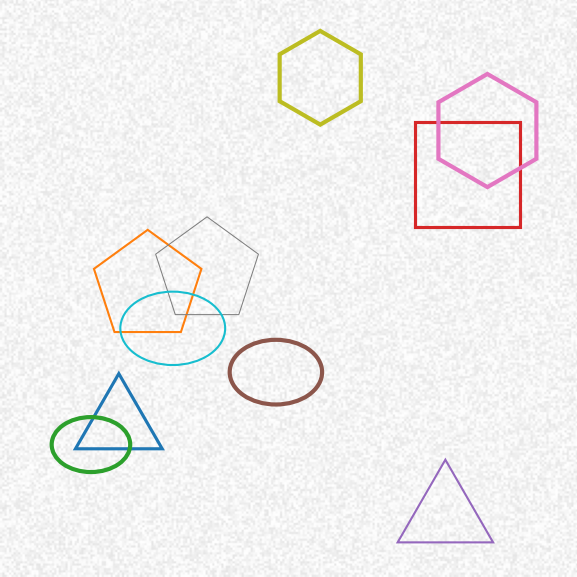[{"shape": "triangle", "thickness": 1.5, "radius": 0.43, "center": [0.206, 0.265]}, {"shape": "pentagon", "thickness": 1, "radius": 0.49, "center": [0.256, 0.503]}, {"shape": "oval", "thickness": 2, "radius": 0.34, "center": [0.157, 0.229]}, {"shape": "square", "thickness": 1.5, "radius": 0.46, "center": [0.809, 0.696]}, {"shape": "triangle", "thickness": 1, "radius": 0.48, "center": [0.771, 0.108]}, {"shape": "oval", "thickness": 2, "radius": 0.4, "center": [0.478, 0.355]}, {"shape": "hexagon", "thickness": 2, "radius": 0.49, "center": [0.844, 0.773]}, {"shape": "pentagon", "thickness": 0.5, "radius": 0.47, "center": [0.359, 0.53]}, {"shape": "hexagon", "thickness": 2, "radius": 0.41, "center": [0.555, 0.864]}, {"shape": "oval", "thickness": 1, "radius": 0.45, "center": [0.299, 0.431]}]